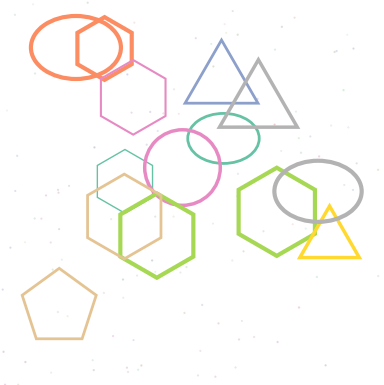[{"shape": "hexagon", "thickness": 1, "radius": 0.41, "center": [0.325, 0.529]}, {"shape": "oval", "thickness": 2, "radius": 0.46, "center": [0.58, 0.64]}, {"shape": "oval", "thickness": 3, "radius": 0.58, "center": [0.197, 0.877]}, {"shape": "hexagon", "thickness": 3, "radius": 0.41, "center": [0.272, 0.874]}, {"shape": "triangle", "thickness": 2, "radius": 0.55, "center": [0.575, 0.787]}, {"shape": "circle", "thickness": 2.5, "radius": 0.49, "center": [0.474, 0.565]}, {"shape": "hexagon", "thickness": 1.5, "radius": 0.48, "center": [0.346, 0.747]}, {"shape": "hexagon", "thickness": 3, "radius": 0.55, "center": [0.407, 0.388]}, {"shape": "hexagon", "thickness": 3, "radius": 0.57, "center": [0.719, 0.45]}, {"shape": "triangle", "thickness": 2.5, "radius": 0.45, "center": [0.856, 0.376]}, {"shape": "pentagon", "thickness": 2, "radius": 0.51, "center": [0.154, 0.202]}, {"shape": "hexagon", "thickness": 2, "radius": 0.55, "center": [0.323, 0.438]}, {"shape": "oval", "thickness": 3, "radius": 0.57, "center": [0.826, 0.503]}, {"shape": "triangle", "thickness": 2.5, "radius": 0.58, "center": [0.671, 0.728]}]